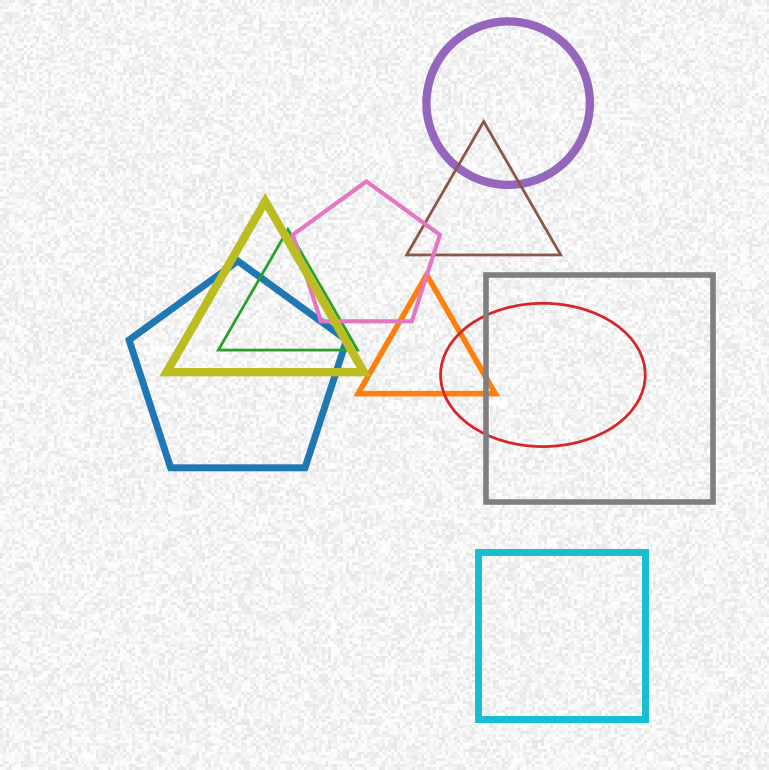[{"shape": "pentagon", "thickness": 2.5, "radius": 0.74, "center": [0.309, 0.513]}, {"shape": "triangle", "thickness": 2, "radius": 0.51, "center": [0.554, 0.54]}, {"shape": "triangle", "thickness": 1, "radius": 0.52, "center": [0.374, 0.598]}, {"shape": "oval", "thickness": 1, "radius": 0.66, "center": [0.705, 0.513]}, {"shape": "circle", "thickness": 3, "radius": 0.53, "center": [0.66, 0.866]}, {"shape": "triangle", "thickness": 1, "radius": 0.58, "center": [0.628, 0.727]}, {"shape": "pentagon", "thickness": 1.5, "radius": 0.5, "center": [0.476, 0.664]}, {"shape": "square", "thickness": 2, "radius": 0.74, "center": [0.778, 0.495]}, {"shape": "triangle", "thickness": 3, "radius": 0.74, "center": [0.345, 0.591]}, {"shape": "square", "thickness": 2.5, "radius": 0.54, "center": [0.729, 0.175]}]